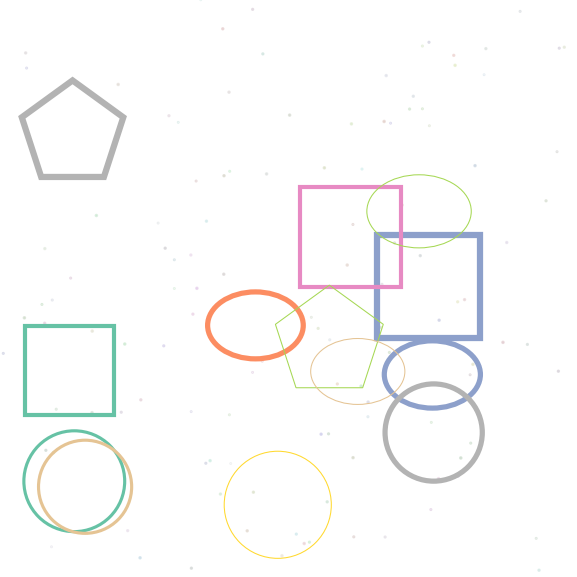[{"shape": "circle", "thickness": 1.5, "radius": 0.44, "center": [0.129, 0.166]}, {"shape": "square", "thickness": 2, "radius": 0.39, "center": [0.12, 0.358]}, {"shape": "oval", "thickness": 2.5, "radius": 0.41, "center": [0.442, 0.436]}, {"shape": "square", "thickness": 3, "radius": 0.45, "center": [0.742, 0.503]}, {"shape": "oval", "thickness": 2.5, "radius": 0.42, "center": [0.749, 0.351]}, {"shape": "square", "thickness": 2, "radius": 0.43, "center": [0.607, 0.589]}, {"shape": "pentagon", "thickness": 0.5, "radius": 0.49, "center": [0.57, 0.407]}, {"shape": "oval", "thickness": 0.5, "radius": 0.45, "center": [0.726, 0.633]}, {"shape": "circle", "thickness": 0.5, "radius": 0.46, "center": [0.481, 0.125]}, {"shape": "oval", "thickness": 0.5, "radius": 0.41, "center": [0.62, 0.356]}, {"shape": "circle", "thickness": 1.5, "radius": 0.4, "center": [0.147, 0.156]}, {"shape": "circle", "thickness": 2.5, "radius": 0.42, "center": [0.751, 0.25]}, {"shape": "pentagon", "thickness": 3, "radius": 0.46, "center": [0.126, 0.767]}]